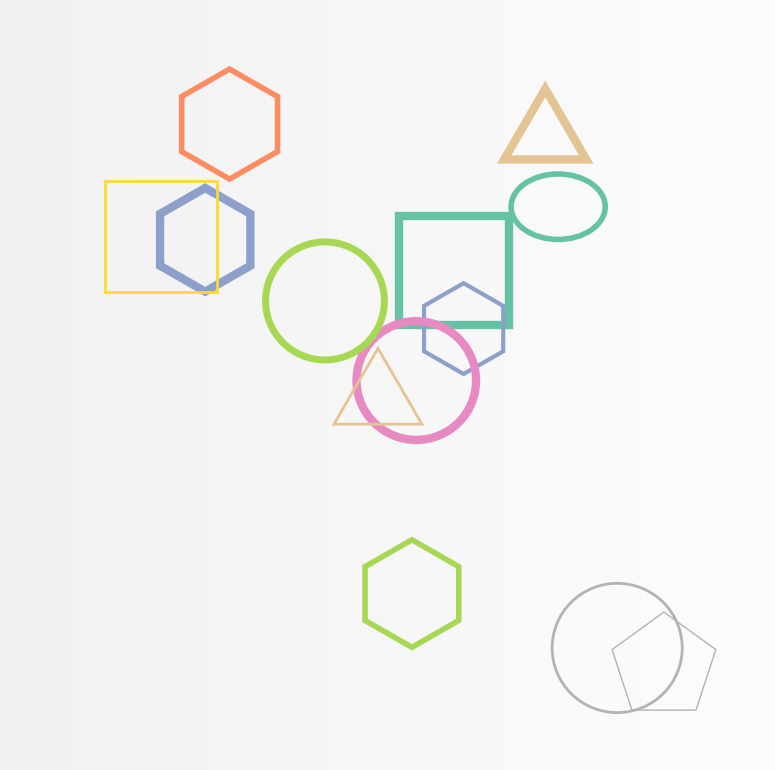[{"shape": "square", "thickness": 3, "radius": 0.36, "center": [0.586, 0.649]}, {"shape": "oval", "thickness": 2, "radius": 0.3, "center": [0.72, 0.732]}, {"shape": "hexagon", "thickness": 2, "radius": 0.36, "center": [0.296, 0.839]}, {"shape": "hexagon", "thickness": 3, "radius": 0.34, "center": [0.265, 0.689]}, {"shape": "hexagon", "thickness": 1.5, "radius": 0.29, "center": [0.598, 0.573]}, {"shape": "circle", "thickness": 3, "radius": 0.39, "center": [0.537, 0.506]}, {"shape": "circle", "thickness": 2.5, "radius": 0.38, "center": [0.419, 0.609]}, {"shape": "hexagon", "thickness": 2, "radius": 0.35, "center": [0.531, 0.229]}, {"shape": "square", "thickness": 1, "radius": 0.36, "center": [0.208, 0.693]}, {"shape": "triangle", "thickness": 1, "radius": 0.33, "center": [0.488, 0.482]}, {"shape": "triangle", "thickness": 3, "radius": 0.31, "center": [0.704, 0.823]}, {"shape": "pentagon", "thickness": 0.5, "radius": 0.35, "center": [0.857, 0.135]}, {"shape": "circle", "thickness": 1, "radius": 0.42, "center": [0.796, 0.159]}]